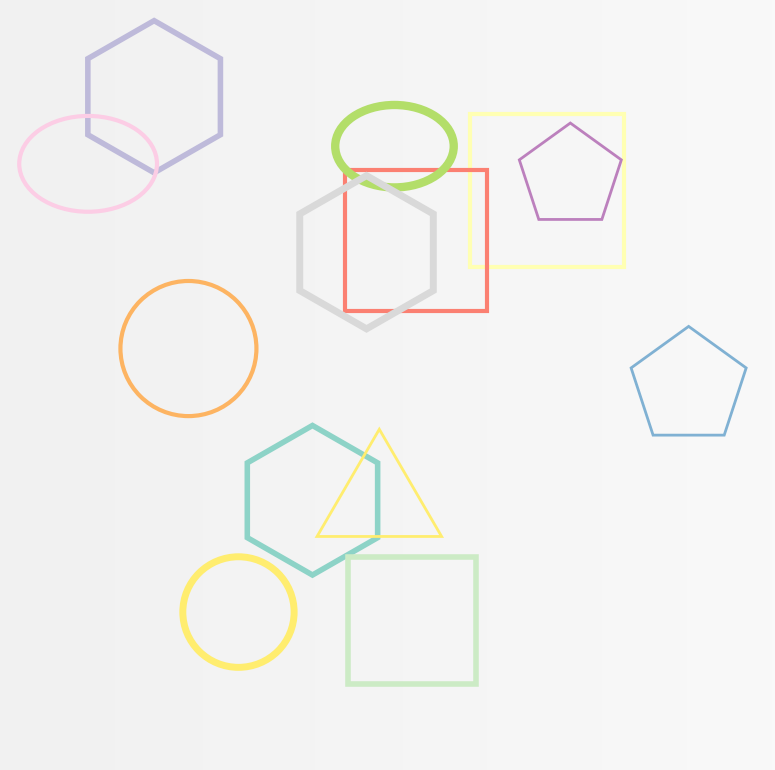[{"shape": "hexagon", "thickness": 2, "radius": 0.49, "center": [0.403, 0.35]}, {"shape": "square", "thickness": 1.5, "radius": 0.5, "center": [0.706, 0.753]}, {"shape": "hexagon", "thickness": 2, "radius": 0.49, "center": [0.199, 0.874]}, {"shape": "square", "thickness": 1.5, "radius": 0.46, "center": [0.537, 0.688]}, {"shape": "pentagon", "thickness": 1, "radius": 0.39, "center": [0.889, 0.498]}, {"shape": "circle", "thickness": 1.5, "radius": 0.44, "center": [0.243, 0.547]}, {"shape": "oval", "thickness": 3, "radius": 0.38, "center": [0.509, 0.81]}, {"shape": "oval", "thickness": 1.5, "radius": 0.44, "center": [0.114, 0.787]}, {"shape": "hexagon", "thickness": 2.5, "radius": 0.5, "center": [0.473, 0.672]}, {"shape": "pentagon", "thickness": 1, "radius": 0.35, "center": [0.736, 0.771]}, {"shape": "square", "thickness": 2, "radius": 0.41, "center": [0.531, 0.194]}, {"shape": "triangle", "thickness": 1, "radius": 0.46, "center": [0.489, 0.35]}, {"shape": "circle", "thickness": 2.5, "radius": 0.36, "center": [0.308, 0.205]}]